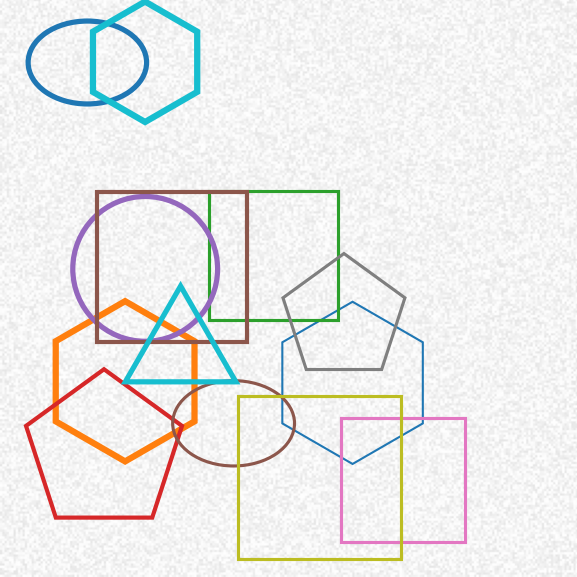[{"shape": "oval", "thickness": 2.5, "radius": 0.51, "center": [0.151, 0.891]}, {"shape": "hexagon", "thickness": 1, "radius": 0.7, "center": [0.611, 0.336]}, {"shape": "hexagon", "thickness": 3, "radius": 0.69, "center": [0.217, 0.339]}, {"shape": "square", "thickness": 1.5, "radius": 0.56, "center": [0.474, 0.557]}, {"shape": "pentagon", "thickness": 2, "radius": 0.71, "center": [0.18, 0.218]}, {"shape": "circle", "thickness": 2.5, "radius": 0.63, "center": [0.251, 0.534]}, {"shape": "square", "thickness": 2, "radius": 0.65, "center": [0.298, 0.538]}, {"shape": "oval", "thickness": 1.5, "radius": 0.53, "center": [0.405, 0.266]}, {"shape": "square", "thickness": 1.5, "radius": 0.54, "center": [0.698, 0.168]}, {"shape": "pentagon", "thickness": 1.5, "radius": 0.56, "center": [0.596, 0.449]}, {"shape": "square", "thickness": 1.5, "radius": 0.71, "center": [0.554, 0.172]}, {"shape": "hexagon", "thickness": 3, "radius": 0.52, "center": [0.251, 0.892]}, {"shape": "triangle", "thickness": 2.5, "radius": 0.55, "center": [0.313, 0.393]}]